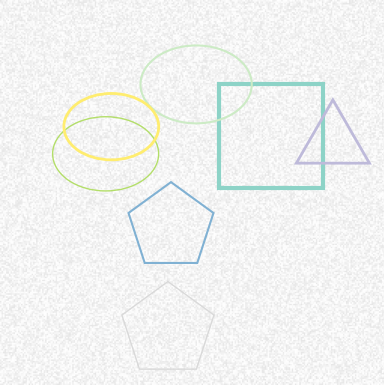[{"shape": "square", "thickness": 3, "radius": 0.68, "center": [0.704, 0.648]}, {"shape": "triangle", "thickness": 2, "radius": 0.55, "center": [0.865, 0.631]}, {"shape": "pentagon", "thickness": 1.5, "radius": 0.58, "center": [0.444, 0.411]}, {"shape": "oval", "thickness": 1, "radius": 0.69, "center": [0.274, 0.6]}, {"shape": "pentagon", "thickness": 1, "radius": 0.63, "center": [0.436, 0.143]}, {"shape": "oval", "thickness": 1.5, "radius": 0.72, "center": [0.509, 0.781]}, {"shape": "oval", "thickness": 2, "radius": 0.62, "center": [0.289, 0.671]}]